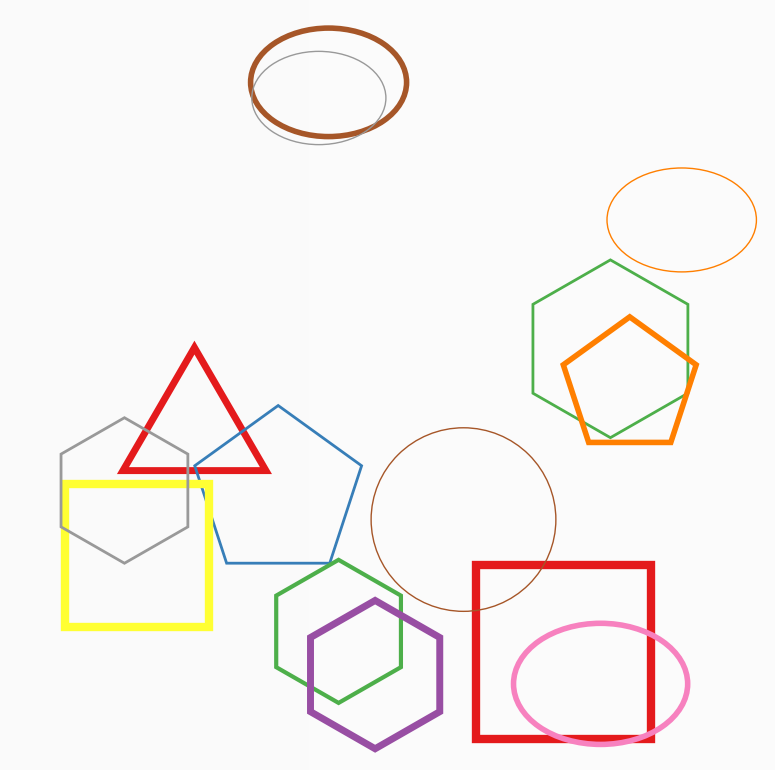[{"shape": "square", "thickness": 3, "radius": 0.56, "center": [0.727, 0.153]}, {"shape": "triangle", "thickness": 2.5, "radius": 0.53, "center": [0.251, 0.442]}, {"shape": "pentagon", "thickness": 1, "radius": 0.57, "center": [0.359, 0.36]}, {"shape": "hexagon", "thickness": 1, "radius": 0.58, "center": [0.788, 0.547]}, {"shape": "hexagon", "thickness": 1.5, "radius": 0.46, "center": [0.437, 0.18]}, {"shape": "hexagon", "thickness": 2.5, "radius": 0.48, "center": [0.484, 0.124]}, {"shape": "pentagon", "thickness": 2, "radius": 0.45, "center": [0.813, 0.498]}, {"shape": "oval", "thickness": 0.5, "radius": 0.48, "center": [0.88, 0.714]}, {"shape": "square", "thickness": 3, "radius": 0.46, "center": [0.177, 0.278]}, {"shape": "oval", "thickness": 2, "radius": 0.5, "center": [0.424, 0.893]}, {"shape": "circle", "thickness": 0.5, "radius": 0.6, "center": [0.598, 0.325]}, {"shape": "oval", "thickness": 2, "radius": 0.56, "center": [0.775, 0.112]}, {"shape": "oval", "thickness": 0.5, "radius": 0.43, "center": [0.411, 0.873]}, {"shape": "hexagon", "thickness": 1, "radius": 0.47, "center": [0.161, 0.363]}]